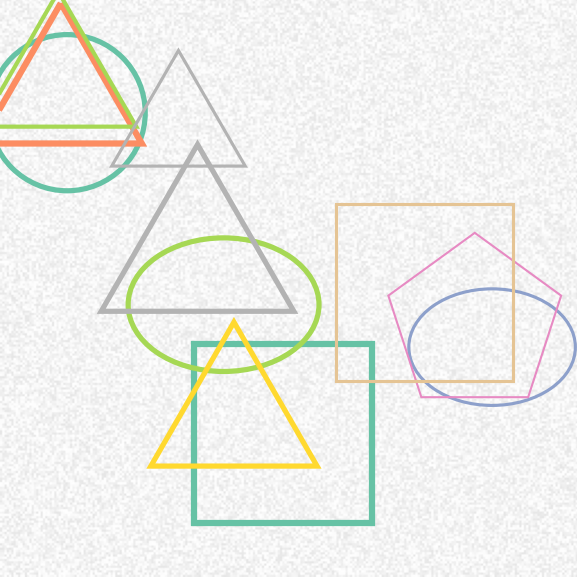[{"shape": "square", "thickness": 3, "radius": 0.77, "center": [0.49, 0.248]}, {"shape": "circle", "thickness": 2.5, "radius": 0.68, "center": [0.116, 0.804]}, {"shape": "triangle", "thickness": 3, "radius": 0.81, "center": [0.105, 0.832]}, {"shape": "oval", "thickness": 1.5, "radius": 0.72, "center": [0.852, 0.398]}, {"shape": "pentagon", "thickness": 1, "radius": 0.79, "center": [0.822, 0.439]}, {"shape": "triangle", "thickness": 2, "radius": 0.78, "center": [0.101, 0.858]}, {"shape": "oval", "thickness": 2.5, "radius": 0.83, "center": [0.387, 0.472]}, {"shape": "triangle", "thickness": 2.5, "radius": 0.83, "center": [0.405, 0.275]}, {"shape": "square", "thickness": 1.5, "radius": 0.77, "center": [0.735, 0.493]}, {"shape": "triangle", "thickness": 2.5, "radius": 0.96, "center": [0.342, 0.556]}, {"shape": "triangle", "thickness": 1.5, "radius": 0.67, "center": [0.309, 0.778]}]